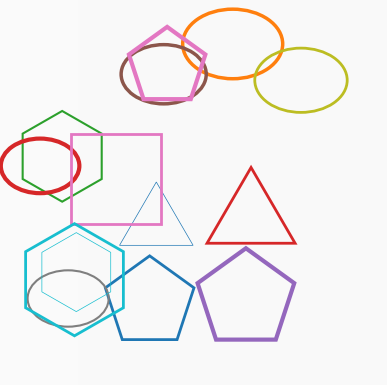[{"shape": "pentagon", "thickness": 2, "radius": 0.6, "center": [0.386, 0.215]}, {"shape": "triangle", "thickness": 0.5, "radius": 0.55, "center": [0.403, 0.418]}, {"shape": "oval", "thickness": 2.5, "radius": 0.65, "center": [0.6, 0.886]}, {"shape": "hexagon", "thickness": 1.5, "radius": 0.59, "center": [0.16, 0.594]}, {"shape": "oval", "thickness": 3, "radius": 0.51, "center": [0.103, 0.569]}, {"shape": "triangle", "thickness": 2, "radius": 0.66, "center": [0.648, 0.434]}, {"shape": "pentagon", "thickness": 3, "radius": 0.66, "center": [0.635, 0.224]}, {"shape": "oval", "thickness": 2.5, "radius": 0.55, "center": [0.422, 0.807]}, {"shape": "pentagon", "thickness": 3, "radius": 0.52, "center": [0.431, 0.826]}, {"shape": "square", "thickness": 2, "radius": 0.58, "center": [0.299, 0.536]}, {"shape": "oval", "thickness": 1.5, "radius": 0.52, "center": [0.176, 0.225]}, {"shape": "oval", "thickness": 2, "radius": 0.6, "center": [0.777, 0.792]}, {"shape": "hexagon", "thickness": 2, "radius": 0.73, "center": [0.192, 0.273]}, {"shape": "hexagon", "thickness": 0.5, "radius": 0.51, "center": [0.197, 0.293]}]